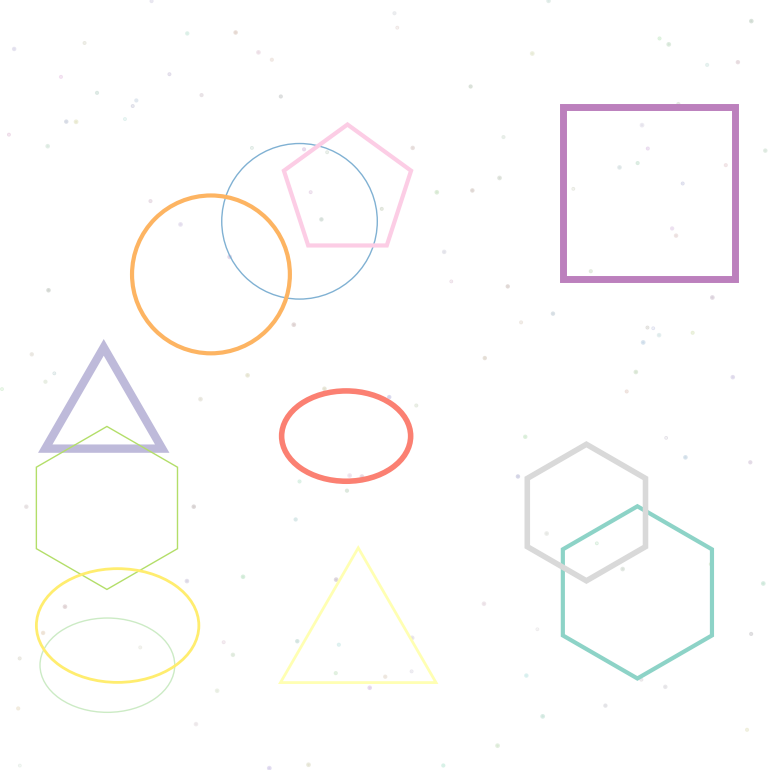[{"shape": "hexagon", "thickness": 1.5, "radius": 0.56, "center": [0.828, 0.231]}, {"shape": "triangle", "thickness": 1, "radius": 0.58, "center": [0.465, 0.172]}, {"shape": "triangle", "thickness": 3, "radius": 0.44, "center": [0.135, 0.461]}, {"shape": "oval", "thickness": 2, "radius": 0.42, "center": [0.45, 0.434]}, {"shape": "circle", "thickness": 0.5, "radius": 0.51, "center": [0.389, 0.713]}, {"shape": "circle", "thickness": 1.5, "radius": 0.51, "center": [0.274, 0.644]}, {"shape": "hexagon", "thickness": 0.5, "radius": 0.53, "center": [0.139, 0.34]}, {"shape": "pentagon", "thickness": 1.5, "radius": 0.43, "center": [0.451, 0.751]}, {"shape": "hexagon", "thickness": 2, "radius": 0.44, "center": [0.762, 0.334]}, {"shape": "square", "thickness": 2.5, "radius": 0.56, "center": [0.843, 0.749]}, {"shape": "oval", "thickness": 0.5, "radius": 0.44, "center": [0.139, 0.136]}, {"shape": "oval", "thickness": 1, "radius": 0.53, "center": [0.153, 0.188]}]